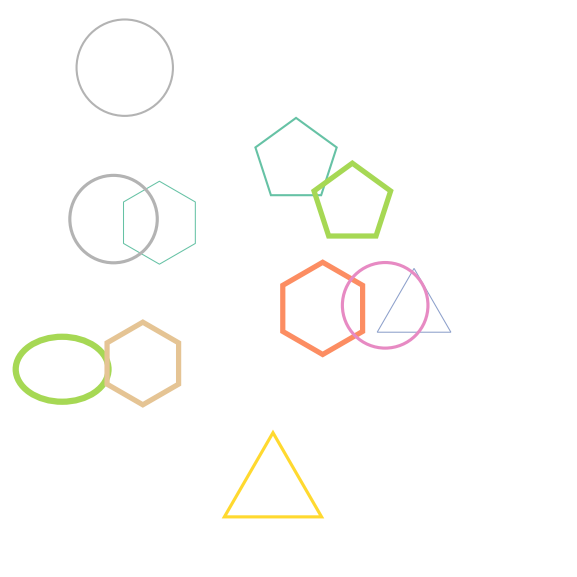[{"shape": "hexagon", "thickness": 0.5, "radius": 0.36, "center": [0.276, 0.613]}, {"shape": "pentagon", "thickness": 1, "radius": 0.37, "center": [0.513, 0.721]}, {"shape": "hexagon", "thickness": 2.5, "radius": 0.4, "center": [0.559, 0.465]}, {"shape": "triangle", "thickness": 0.5, "radius": 0.37, "center": [0.717, 0.461]}, {"shape": "circle", "thickness": 1.5, "radius": 0.37, "center": [0.667, 0.47]}, {"shape": "pentagon", "thickness": 2.5, "radius": 0.35, "center": [0.61, 0.647]}, {"shape": "oval", "thickness": 3, "radius": 0.4, "center": [0.108, 0.36]}, {"shape": "triangle", "thickness": 1.5, "radius": 0.49, "center": [0.473, 0.153]}, {"shape": "hexagon", "thickness": 2.5, "radius": 0.36, "center": [0.247, 0.37]}, {"shape": "circle", "thickness": 1.5, "radius": 0.38, "center": [0.197, 0.62]}, {"shape": "circle", "thickness": 1, "radius": 0.42, "center": [0.216, 0.882]}]